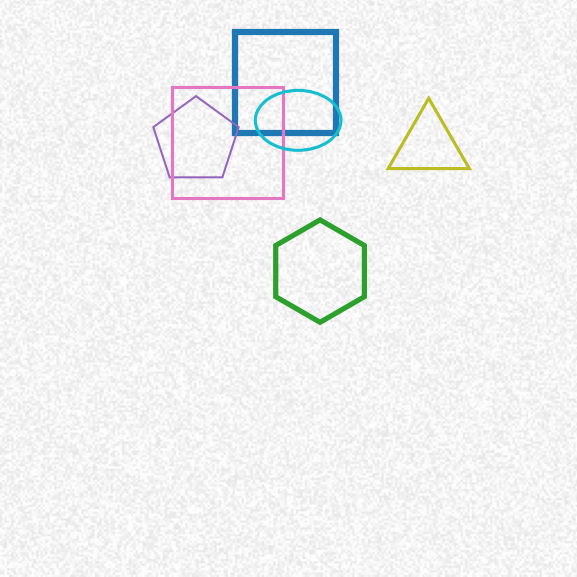[{"shape": "square", "thickness": 3, "radius": 0.44, "center": [0.494, 0.856]}, {"shape": "hexagon", "thickness": 2.5, "radius": 0.44, "center": [0.554, 0.53]}, {"shape": "pentagon", "thickness": 1, "radius": 0.39, "center": [0.339, 0.755]}, {"shape": "square", "thickness": 1.5, "radius": 0.48, "center": [0.394, 0.753]}, {"shape": "triangle", "thickness": 1.5, "radius": 0.41, "center": [0.742, 0.748]}, {"shape": "oval", "thickness": 1.5, "radius": 0.37, "center": [0.516, 0.791]}]